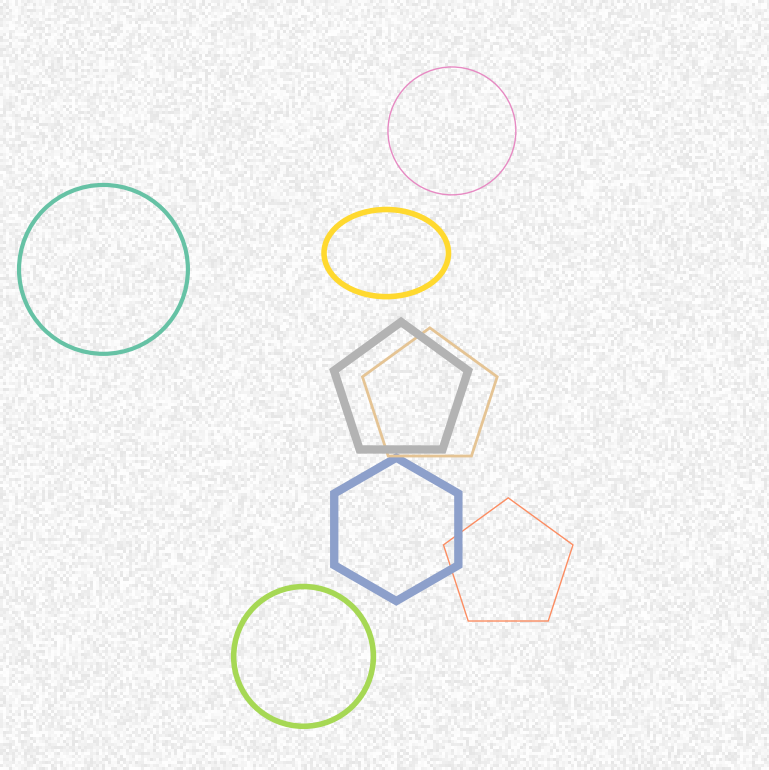[{"shape": "circle", "thickness": 1.5, "radius": 0.55, "center": [0.134, 0.65]}, {"shape": "pentagon", "thickness": 0.5, "radius": 0.44, "center": [0.66, 0.265]}, {"shape": "hexagon", "thickness": 3, "radius": 0.47, "center": [0.515, 0.313]}, {"shape": "circle", "thickness": 0.5, "radius": 0.42, "center": [0.587, 0.83]}, {"shape": "circle", "thickness": 2, "radius": 0.45, "center": [0.394, 0.148]}, {"shape": "oval", "thickness": 2, "radius": 0.4, "center": [0.502, 0.671]}, {"shape": "pentagon", "thickness": 1, "radius": 0.46, "center": [0.558, 0.482]}, {"shape": "pentagon", "thickness": 3, "radius": 0.46, "center": [0.521, 0.49]}]